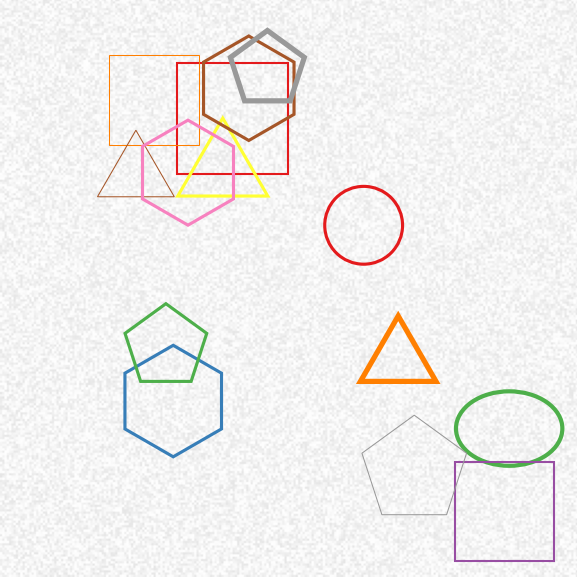[{"shape": "circle", "thickness": 1.5, "radius": 0.34, "center": [0.63, 0.609]}, {"shape": "square", "thickness": 1, "radius": 0.48, "center": [0.402, 0.794]}, {"shape": "hexagon", "thickness": 1.5, "radius": 0.48, "center": [0.3, 0.305]}, {"shape": "oval", "thickness": 2, "radius": 0.46, "center": [0.882, 0.257]}, {"shape": "pentagon", "thickness": 1.5, "radius": 0.37, "center": [0.287, 0.399]}, {"shape": "square", "thickness": 1, "radius": 0.43, "center": [0.873, 0.113]}, {"shape": "triangle", "thickness": 2.5, "radius": 0.38, "center": [0.69, 0.376]}, {"shape": "square", "thickness": 0.5, "radius": 0.39, "center": [0.267, 0.826]}, {"shape": "triangle", "thickness": 1.5, "radius": 0.45, "center": [0.386, 0.705]}, {"shape": "triangle", "thickness": 0.5, "radius": 0.38, "center": [0.235, 0.697]}, {"shape": "hexagon", "thickness": 1.5, "radius": 0.45, "center": [0.431, 0.846]}, {"shape": "hexagon", "thickness": 1.5, "radius": 0.45, "center": [0.326, 0.7]}, {"shape": "pentagon", "thickness": 2.5, "radius": 0.34, "center": [0.463, 0.879]}, {"shape": "pentagon", "thickness": 0.5, "radius": 0.48, "center": [0.717, 0.185]}]